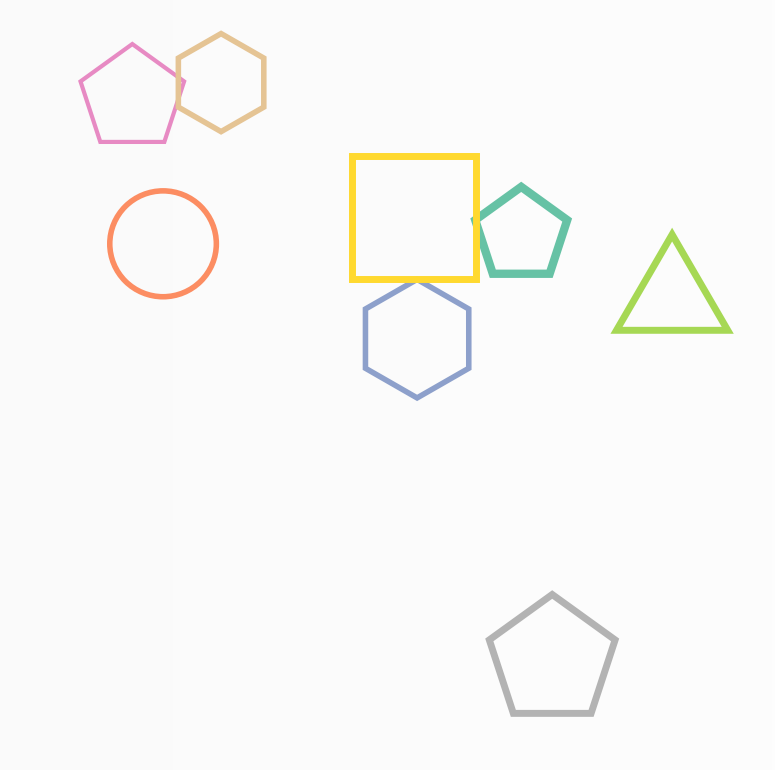[{"shape": "pentagon", "thickness": 3, "radius": 0.31, "center": [0.673, 0.695]}, {"shape": "circle", "thickness": 2, "radius": 0.34, "center": [0.21, 0.683]}, {"shape": "hexagon", "thickness": 2, "radius": 0.38, "center": [0.538, 0.56]}, {"shape": "pentagon", "thickness": 1.5, "radius": 0.35, "center": [0.171, 0.873]}, {"shape": "triangle", "thickness": 2.5, "radius": 0.41, "center": [0.867, 0.612]}, {"shape": "square", "thickness": 2.5, "radius": 0.4, "center": [0.534, 0.718]}, {"shape": "hexagon", "thickness": 2, "radius": 0.32, "center": [0.285, 0.893]}, {"shape": "pentagon", "thickness": 2.5, "radius": 0.43, "center": [0.713, 0.143]}]